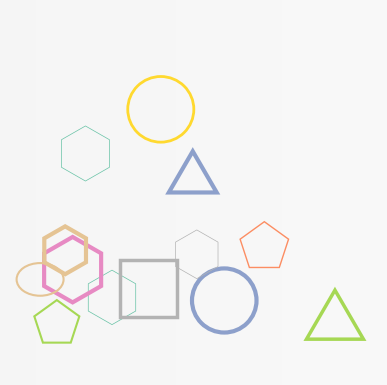[{"shape": "hexagon", "thickness": 0.5, "radius": 0.35, "center": [0.289, 0.228]}, {"shape": "hexagon", "thickness": 0.5, "radius": 0.36, "center": [0.221, 0.601]}, {"shape": "pentagon", "thickness": 1, "radius": 0.33, "center": [0.682, 0.358]}, {"shape": "circle", "thickness": 3, "radius": 0.42, "center": [0.579, 0.22]}, {"shape": "triangle", "thickness": 3, "radius": 0.36, "center": [0.497, 0.536]}, {"shape": "hexagon", "thickness": 3, "radius": 0.42, "center": [0.187, 0.3]}, {"shape": "triangle", "thickness": 2.5, "radius": 0.42, "center": [0.864, 0.161]}, {"shape": "pentagon", "thickness": 1.5, "radius": 0.31, "center": [0.147, 0.159]}, {"shape": "circle", "thickness": 2, "radius": 0.43, "center": [0.415, 0.716]}, {"shape": "hexagon", "thickness": 3, "radius": 0.31, "center": [0.168, 0.35]}, {"shape": "oval", "thickness": 1.5, "radius": 0.3, "center": [0.103, 0.274]}, {"shape": "hexagon", "thickness": 0.5, "radius": 0.32, "center": [0.508, 0.339]}, {"shape": "square", "thickness": 2.5, "radius": 0.37, "center": [0.383, 0.25]}]